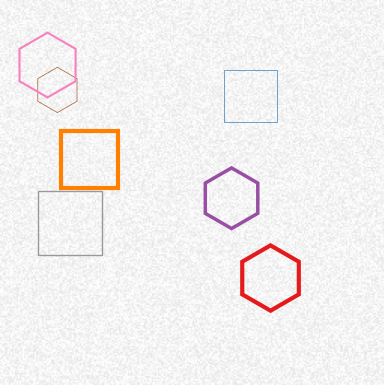[{"shape": "hexagon", "thickness": 3, "radius": 0.42, "center": [0.703, 0.278]}, {"shape": "square", "thickness": 0.5, "radius": 0.34, "center": [0.651, 0.751]}, {"shape": "hexagon", "thickness": 2.5, "radius": 0.39, "center": [0.601, 0.485]}, {"shape": "square", "thickness": 3, "radius": 0.37, "center": [0.233, 0.587]}, {"shape": "hexagon", "thickness": 0.5, "radius": 0.29, "center": [0.149, 0.766]}, {"shape": "hexagon", "thickness": 1.5, "radius": 0.42, "center": [0.123, 0.831]}, {"shape": "square", "thickness": 1, "radius": 0.42, "center": [0.183, 0.422]}]